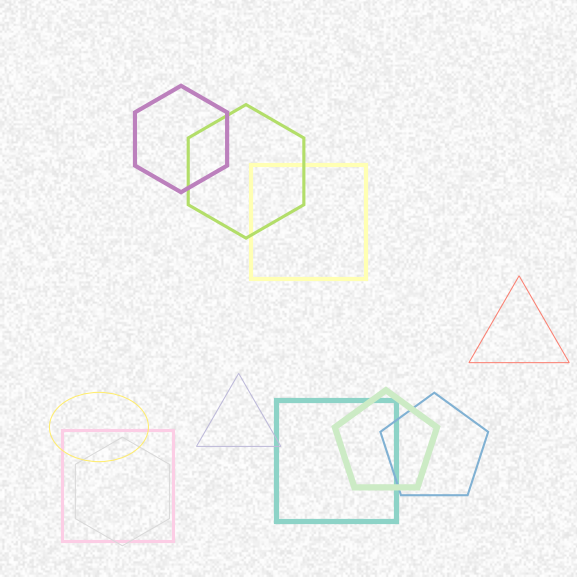[{"shape": "square", "thickness": 2.5, "radius": 0.52, "center": [0.582, 0.202]}, {"shape": "square", "thickness": 2, "radius": 0.49, "center": [0.534, 0.615]}, {"shape": "triangle", "thickness": 0.5, "radius": 0.42, "center": [0.413, 0.268]}, {"shape": "triangle", "thickness": 0.5, "radius": 0.5, "center": [0.899, 0.421]}, {"shape": "pentagon", "thickness": 1, "radius": 0.49, "center": [0.752, 0.221]}, {"shape": "hexagon", "thickness": 1.5, "radius": 0.58, "center": [0.426, 0.702]}, {"shape": "square", "thickness": 1.5, "radius": 0.48, "center": [0.204, 0.158]}, {"shape": "hexagon", "thickness": 0.5, "radius": 0.47, "center": [0.212, 0.148]}, {"shape": "hexagon", "thickness": 2, "radius": 0.46, "center": [0.314, 0.758]}, {"shape": "pentagon", "thickness": 3, "radius": 0.46, "center": [0.668, 0.23]}, {"shape": "oval", "thickness": 0.5, "radius": 0.43, "center": [0.171, 0.26]}]